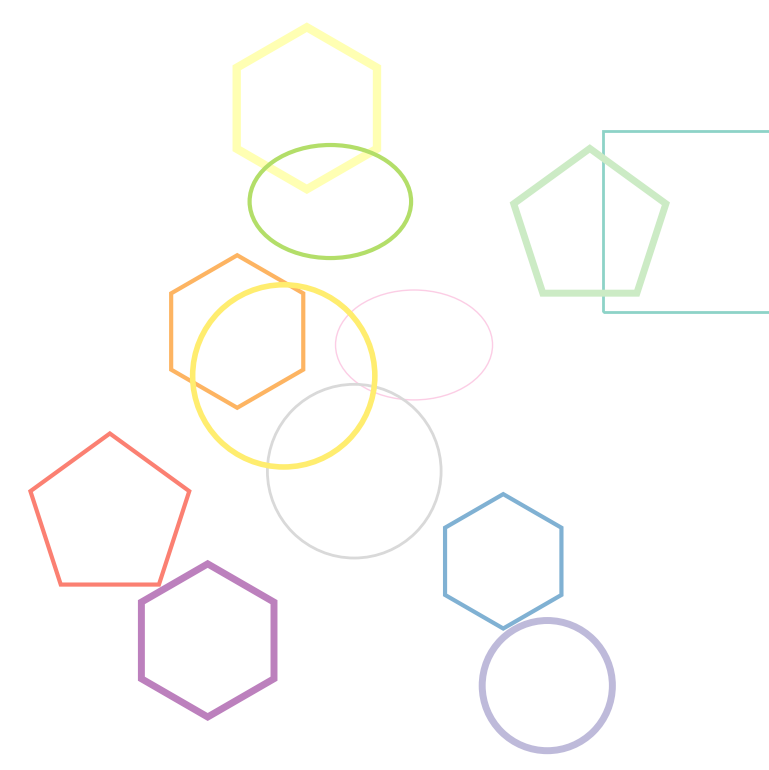[{"shape": "square", "thickness": 1, "radius": 0.59, "center": [0.9, 0.712]}, {"shape": "hexagon", "thickness": 3, "radius": 0.53, "center": [0.399, 0.859]}, {"shape": "circle", "thickness": 2.5, "radius": 0.42, "center": [0.711, 0.11]}, {"shape": "pentagon", "thickness": 1.5, "radius": 0.54, "center": [0.143, 0.329]}, {"shape": "hexagon", "thickness": 1.5, "radius": 0.44, "center": [0.654, 0.271]}, {"shape": "hexagon", "thickness": 1.5, "radius": 0.5, "center": [0.308, 0.569]}, {"shape": "oval", "thickness": 1.5, "radius": 0.52, "center": [0.429, 0.738]}, {"shape": "oval", "thickness": 0.5, "radius": 0.51, "center": [0.538, 0.552]}, {"shape": "circle", "thickness": 1, "radius": 0.56, "center": [0.46, 0.388]}, {"shape": "hexagon", "thickness": 2.5, "radius": 0.5, "center": [0.27, 0.168]}, {"shape": "pentagon", "thickness": 2.5, "radius": 0.52, "center": [0.766, 0.703]}, {"shape": "circle", "thickness": 2, "radius": 0.59, "center": [0.368, 0.512]}]